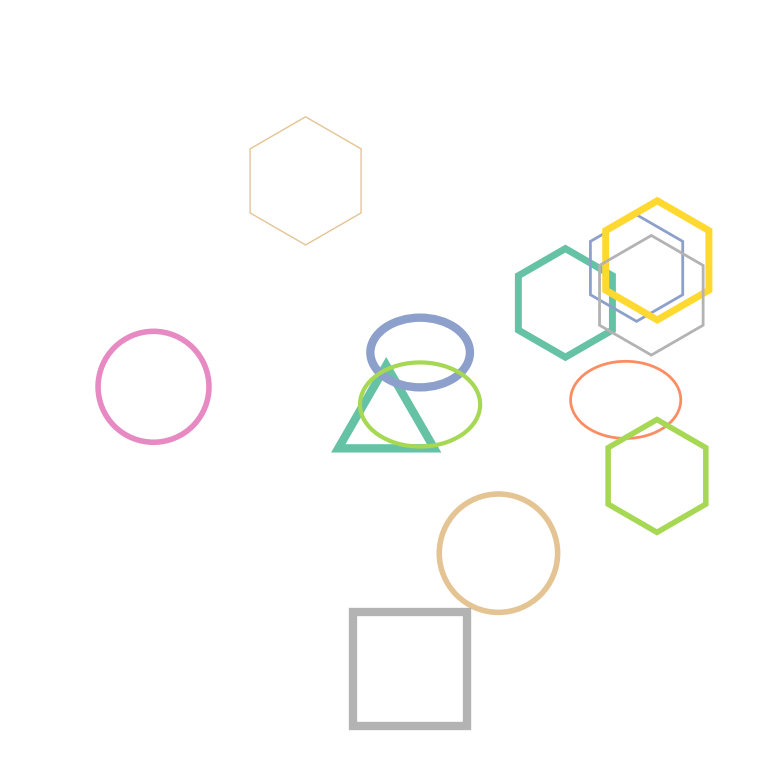[{"shape": "hexagon", "thickness": 2.5, "radius": 0.35, "center": [0.734, 0.607]}, {"shape": "triangle", "thickness": 3, "radius": 0.36, "center": [0.502, 0.454]}, {"shape": "oval", "thickness": 1, "radius": 0.36, "center": [0.813, 0.481]}, {"shape": "oval", "thickness": 3, "radius": 0.32, "center": [0.546, 0.542]}, {"shape": "hexagon", "thickness": 1, "radius": 0.35, "center": [0.827, 0.652]}, {"shape": "circle", "thickness": 2, "radius": 0.36, "center": [0.199, 0.498]}, {"shape": "hexagon", "thickness": 2, "radius": 0.37, "center": [0.853, 0.382]}, {"shape": "oval", "thickness": 1.5, "radius": 0.39, "center": [0.546, 0.475]}, {"shape": "hexagon", "thickness": 2.5, "radius": 0.39, "center": [0.854, 0.662]}, {"shape": "circle", "thickness": 2, "radius": 0.38, "center": [0.647, 0.282]}, {"shape": "hexagon", "thickness": 0.5, "radius": 0.42, "center": [0.397, 0.765]}, {"shape": "hexagon", "thickness": 1, "radius": 0.39, "center": [0.846, 0.617]}, {"shape": "square", "thickness": 3, "radius": 0.37, "center": [0.532, 0.131]}]